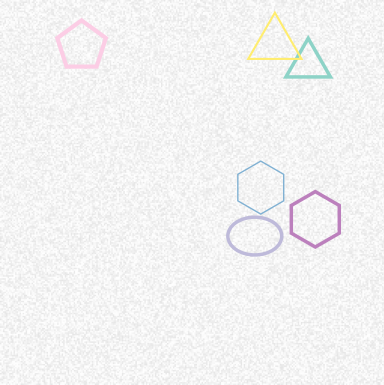[{"shape": "triangle", "thickness": 2.5, "radius": 0.33, "center": [0.8, 0.834]}, {"shape": "oval", "thickness": 2.5, "radius": 0.35, "center": [0.662, 0.387]}, {"shape": "hexagon", "thickness": 1, "radius": 0.34, "center": [0.677, 0.513]}, {"shape": "pentagon", "thickness": 3, "radius": 0.33, "center": [0.212, 0.881]}, {"shape": "hexagon", "thickness": 2.5, "radius": 0.36, "center": [0.819, 0.43]}, {"shape": "triangle", "thickness": 1.5, "radius": 0.4, "center": [0.714, 0.887]}]